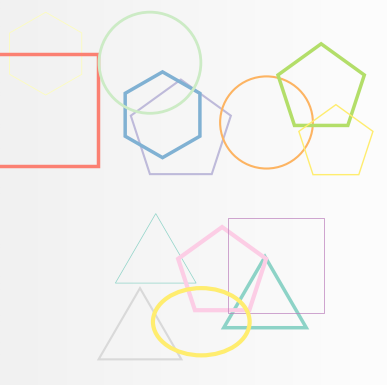[{"shape": "triangle", "thickness": 2.5, "radius": 0.61, "center": [0.684, 0.21]}, {"shape": "triangle", "thickness": 0.5, "radius": 0.6, "center": [0.402, 0.325]}, {"shape": "hexagon", "thickness": 0.5, "radius": 0.54, "center": [0.118, 0.861]}, {"shape": "pentagon", "thickness": 1.5, "radius": 0.68, "center": [0.467, 0.658]}, {"shape": "square", "thickness": 2.5, "radius": 0.73, "center": [0.107, 0.715]}, {"shape": "hexagon", "thickness": 2.5, "radius": 0.56, "center": [0.419, 0.702]}, {"shape": "circle", "thickness": 1.5, "radius": 0.6, "center": [0.688, 0.682]}, {"shape": "pentagon", "thickness": 2.5, "radius": 0.59, "center": [0.829, 0.769]}, {"shape": "pentagon", "thickness": 3, "radius": 0.6, "center": [0.573, 0.291]}, {"shape": "triangle", "thickness": 1.5, "radius": 0.62, "center": [0.361, 0.128]}, {"shape": "square", "thickness": 0.5, "radius": 0.62, "center": [0.711, 0.31]}, {"shape": "circle", "thickness": 2, "radius": 0.66, "center": [0.387, 0.837]}, {"shape": "pentagon", "thickness": 1, "radius": 0.5, "center": [0.867, 0.628]}, {"shape": "oval", "thickness": 3, "radius": 0.62, "center": [0.519, 0.164]}]